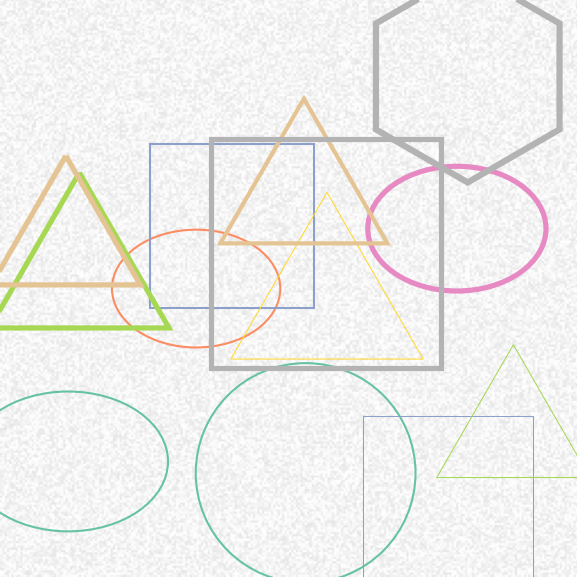[{"shape": "oval", "thickness": 1, "radius": 0.86, "center": [0.118, 0.2]}, {"shape": "circle", "thickness": 1, "radius": 0.95, "center": [0.529, 0.18]}, {"shape": "oval", "thickness": 1, "radius": 0.73, "center": [0.34, 0.499]}, {"shape": "square", "thickness": 0.5, "radius": 0.74, "center": [0.776, 0.132]}, {"shape": "square", "thickness": 1, "radius": 0.71, "center": [0.402, 0.608]}, {"shape": "oval", "thickness": 2.5, "radius": 0.77, "center": [0.791, 0.603]}, {"shape": "triangle", "thickness": 2.5, "radius": 0.9, "center": [0.137, 0.521]}, {"shape": "triangle", "thickness": 0.5, "radius": 0.77, "center": [0.889, 0.249]}, {"shape": "triangle", "thickness": 0.5, "radius": 0.96, "center": [0.566, 0.474]}, {"shape": "triangle", "thickness": 2, "radius": 0.84, "center": [0.526, 0.661]}, {"shape": "triangle", "thickness": 2.5, "radius": 0.74, "center": [0.114, 0.58]}, {"shape": "hexagon", "thickness": 3, "radius": 0.92, "center": [0.81, 0.867]}, {"shape": "square", "thickness": 2.5, "radius": 0.99, "center": [0.565, 0.56]}]